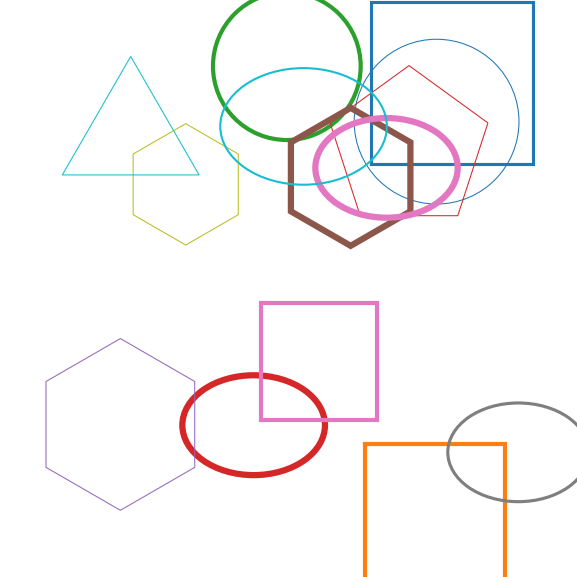[{"shape": "circle", "thickness": 0.5, "radius": 0.71, "center": [0.756, 0.789]}, {"shape": "square", "thickness": 1.5, "radius": 0.7, "center": [0.783, 0.855]}, {"shape": "square", "thickness": 2, "radius": 0.61, "center": [0.753, 0.109]}, {"shape": "circle", "thickness": 2, "radius": 0.64, "center": [0.497, 0.885]}, {"shape": "pentagon", "thickness": 0.5, "radius": 0.72, "center": [0.708, 0.742]}, {"shape": "oval", "thickness": 3, "radius": 0.62, "center": [0.439, 0.263]}, {"shape": "hexagon", "thickness": 0.5, "radius": 0.74, "center": [0.208, 0.264]}, {"shape": "hexagon", "thickness": 3, "radius": 0.6, "center": [0.607, 0.693]}, {"shape": "square", "thickness": 2, "radius": 0.5, "center": [0.552, 0.373]}, {"shape": "oval", "thickness": 3, "radius": 0.62, "center": [0.669, 0.708]}, {"shape": "oval", "thickness": 1.5, "radius": 0.61, "center": [0.898, 0.216]}, {"shape": "hexagon", "thickness": 0.5, "radius": 0.53, "center": [0.322, 0.68]}, {"shape": "triangle", "thickness": 0.5, "radius": 0.68, "center": [0.226, 0.765]}, {"shape": "oval", "thickness": 1, "radius": 0.72, "center": [0.526, 0.78]}]